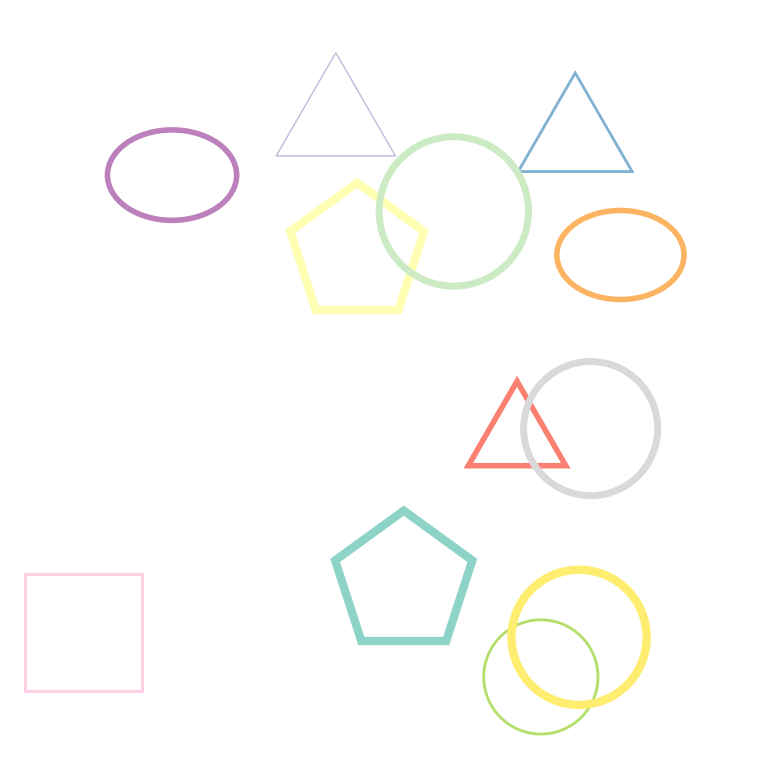[{"shape": "pentagon", "thickness": 3, "radius": 0.47, "center": [0.524, 0.243]}, {"shape": "pentagon", "thickness": 3, "radius": 0.46, "center": [0.464, 0.671]}, {"shape": "triangle", "thickness": 0.5, "radius": 0.45, "center": [0.436, 0.842]}, {"shape": "triangle", "thickness": 2, "radius": 0.37, "center": [0.671, 0.432]}, {"shape": "triangle", "thickness": 1, "radius": 0.43, "center": [0.747, 0.82]}, {"shape": "oval", "thickness": 2, "radius": 0.41, "center": [0.806, 0.669]}, {"shape": "circle", "thickness": 1, "radius": 0.37, "center": [0.702, 0.121]}, {"shape": "square", "thickness": 1, "radius": 0.38, "center": [0.108, 0.179]}, {"shape": "circle", "thickness": 2.5, "radius": 0.44, "center": [0.767, 0.443]}, {"shape": "oval", "thickness": 2, "radius": 0.42, "center": [0.223, 0.773]}, {"shape": "circle", "thickness": 2.5, "radius": 0.48, "center": [0.589, 0.725]}, {"shape": "circle", "thickness": 3, "radius": 0.44, "center": [0.752, 0.172]}]